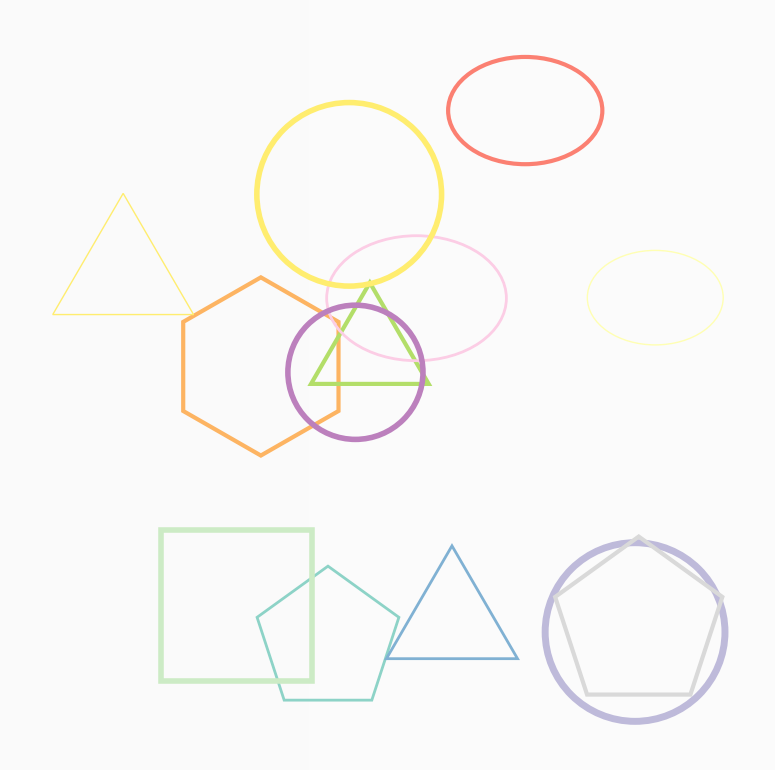[{"shape": "pentagon", "thickness": 1, "radius": 0.48, "center": [0.423, 0.169]}, {"shape": "oval", "thickness": 0.5, "radius": 0.44, "center": [0.846, 0.613]}, {"shape": "circle", "thickness": 2.5, "radius": 0.58, "center": [0.819, 0.179]}, {"shape": "oval", "thickness": 1.5, "radius": 0.5, "center": [0.678, 0.856]}, {"shape": "triangle", "thickness": 1, "radius": 0.49, "center": [0.583, 0.193]}, {"shape": "hexagon", "thickness": 1.5, "radius": 0.58, "center": [0.337, 0.524]}, {"shape": "triangle", "thickness": 1.5, "radius": 0.44, "center": [0.477, 0.545]}, {"shape": "oval", "thickness": 1, "radius": 0.58, "center": [0.537, 0.613]}, {"shape": "pentagon", "thickness": 1.5, "radius": 0.57, "center": [0.824, 0.19]}, {"shape": "circle", "thickness": 2, "radius": 0.44, "center": [0.459, 0.517]}, {"shape": "square", "thickness": 2, "radius": 0.49, "center": [0.305, 0.214]}, {"shape": "triangle", "thickness": 0.5, "radius": 0.52, "center": [0.159, 0.644]}, {"shape": "circle", "thickness": 2, "radius": 0.6, "center": [0.451, 0.748]}]